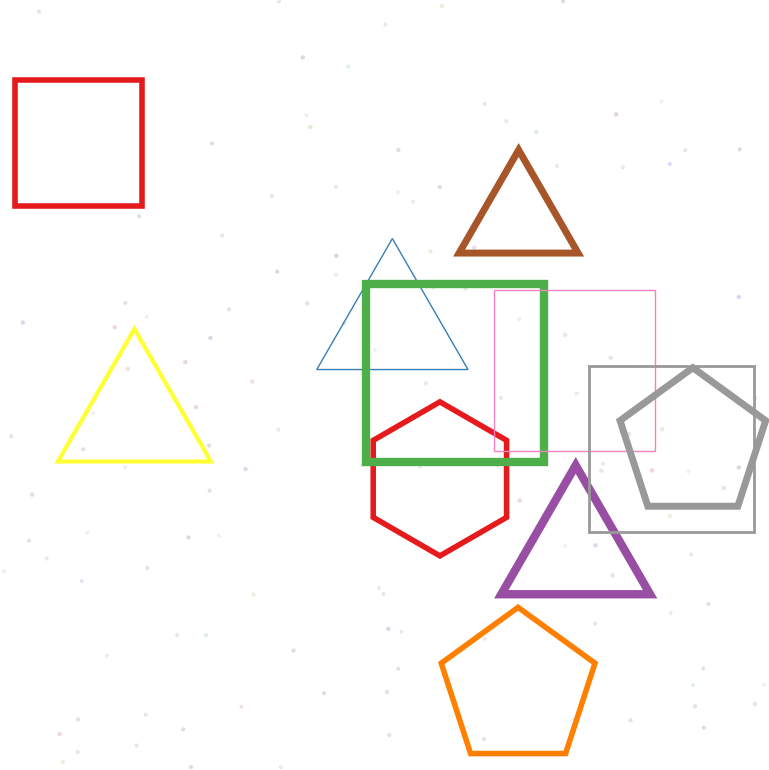[{"shape": "hexagon", "thickness": 2, "radius": 0.5, "center": [0.571, 0.378]}, {"shape": "square", "thickness": 2, "radius": 0.41, "center": [0.102, 0.814]}, {"shape": "triangle", "thickness": 0.5, "radius": 0.57, "center": [0.51, 0.577]}, {"shape": "square", "thickness": 3, "radius": 0.58, "center": [0.591, 0.516]}, {"shape": "triangle", "thickness": 3, "radius": 0.56, "center": [0.748, 0.284]}, {"shape": "pentagon", "thickness": 2, "radius": 0.52, "center": [0.673, 0.106]}, {"shape": "triangle", "thickness": 1.5, "radius": 0.57, "center": [0.175, 0.458]}, {"shape": "triangle", "thickness": 2.5, "radius": 0.45, "center": [0.674, 0.716]}, {"shape": "square", "thickness": 0.5, "radius": 0.52, "center": [0.746, 0.518]}, {"shape": "square", "thickness": 1, "radius": 0.54, "center": [0.872, 0.417]}, {"shape": "pentagon", "thickness": 2.5, "radius": 0.5, "center": [0.9, 0.423]}]